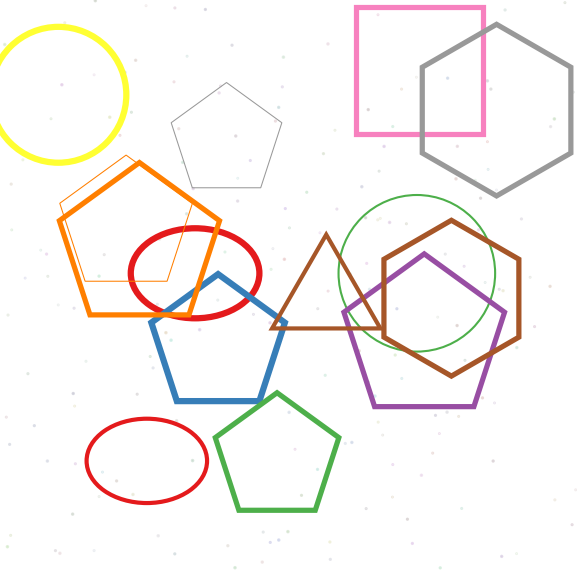[{"shape": "oval", "thickness": 2, "radius": 0.52, "center": [0.254, 0.201]}, {"shape": "oval", "thickness": 3, "radius": 0.56, "center": [0.338, 0.526]}, {"shape": "pentagon", "thickness": 3, "radius": 0.61, "center": [0.378, 0.403]}, {"shape": "pentagon", "thickness": 2.5, "radius": 0.56, "center": [0.48, 0.207]}, {"shape": "circle", "thickness": 1, "radius": 0.68, "center": [0.722, 0.526]}, {"shape": "pentagon", "thickness": 2.5, "radius": 0.73, "center": [0.735, 0.413]}, {"shape": "pentagon", "thickness": 2.5, "radius": 0.73, "center": [0.241, 0.572]}, {"shape": "pentagon", "thickness": 0.5, "radius": 0.6, "center": [0.218, 0.61]}, {"shape": "circle", "thickness": 3, "radius": 0.59, "center": [0.101, 0.835]}, {"shape": "triangle", "thickness": 2, "radius": 0.54, "center": [0.565, 0.485]}, {"shape": "hexagon", "thickness": 2.5, "radius": 0.67, "center": [0.782, 0.483]}, {"shape": "square", "thickness": 2.5, "radius": 0.55, "center": [0.726, 0.877]}, {"shape": "hexagon", "thickness": 2.5, "radius": 0.74, "center": [0.86, 0.808]}, {"shape": "pentagon", "thickness": 0.5, "radius": 0.5, "center": [0.392, 0.755]}]